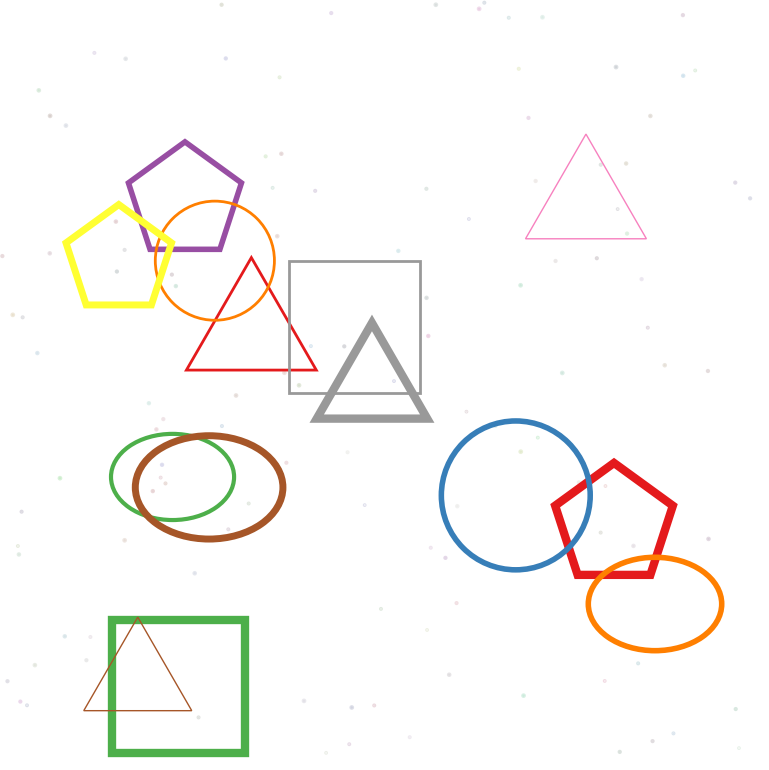[{"shape": "triangle", "thickness": 1, "radius": 0.49, "center": [0.326, 0.568]}, {"shape": "pentagon", "thickness": 3, "radius": 0.4, "center": [0.797, 0.318]}, {"shape": "circle", "thickness": 2, "radius": 0.48, "center": [0.67, 0.357]}, {"shape": "oval", "thickness": 1.5, "radius": 0.4, "center": [0.224, 0.381]}, {"shape": "square", "thickness": 3, "radius": 0.43, "center": [0.232, 0.108]}, {"shape": "pentagon", "thickness": 2, "radius": 0.39, "center": [0.24, 0.739]}, {"shape": "circle", "thickness": 1, "radius": 0.39, "center": [0.279, 0.661]}, {"shape": "oval", "thickness": 2, "radius": 0.43, "center": [0.851, 0.216]}, {"shape": "pentagon", "thickness": 2.5, "radius": 0.36, "center": [0.154, 0.662]}, {"shape": "triangle", "thickness": 0.5, "radius": 0.4, "center": [0.179, 0.118]}, {"shape": "oval", "thickness": 2.5, "radius": 0.48, "center": [0.272, 0.367]}, {"shape": "triangle", "thickness": 0.5, "radius": 0.45, "center": [0.761, 0.735]}, {"shape": "triangle", "thickness": 3, "radius": 0.41, "center": [0.483, 0.498]}, {"shape": "square", "thickness": 1, "radius": 0.43, "center": [0.46, 0.575]}]